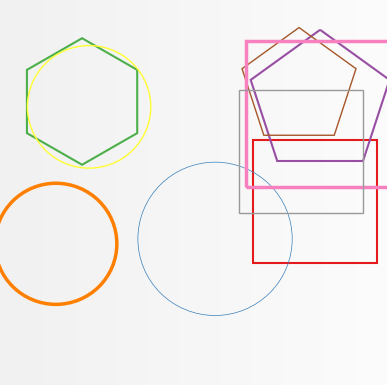[{"shape": "square", "thickness": 1.5, "radius": 0.8, "center": [0.813, 0.476]}, {"shape": "circle", "thickness": 0.5, "radius": 1.0, "center": [0.555, 0.38]}, {"shape": "hexagon", "thickness": 1.5, "radius": 0.82, "center": [0.212, 0.736]}, {"shape": "pentagon", "thickness": 1.5, "radius": 0.94, "center": [0.826, 0.734]}, {"shape": "circle", "thickness": 2.5, "radius": 0.79, "center": [0.144, 0.367]}, {"shape": "circle", "thickness": 1, "radius": 0.8, "center": [0.23, 0.723]}, {"shape": "pentagon", "thickness": 1, "radius": 0.77, "center": [0.772, 0.774]}, {"shape": "square", "thickness": 2.5, "radius": 0.95, "center": [0.824, 0.703]}, {"shape": "square", "thickness": 1, "radius": 0.8, "center": [0.777, 0.605]}]